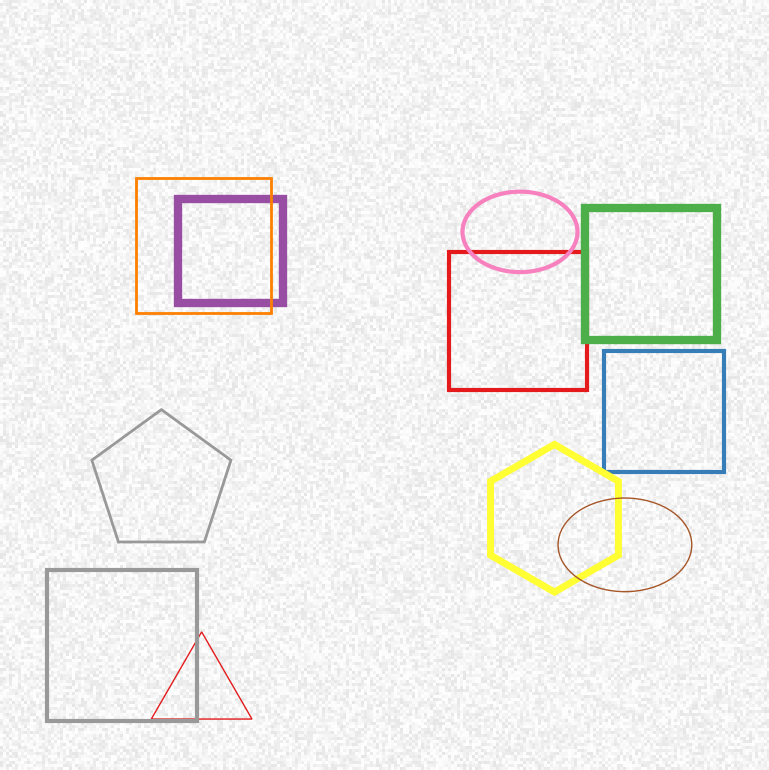[{"shape": "square", "thickness": 1.5, "radius": 0.45, "center": [0.673, 0.583]}, {"shape": "triangle", "thickness": 0.5, "radius": 0.38, "center": [0.262, 0.104]}, {"shape": "square", "thickness": 1.5, "radius": 0.39, "center": [0.863, 0.466]}, {"shape": "square", "thickness": 3, "radius": 0.43, "center": [0.846, 0.644]}, {"shape": "square", "thickness": 3, "radius": 0.34, "center": [0.3, 0.674]}, {"shape": "square", "thickness": 1, "radius": 0.44, "center": [0.264, 0.682]}, {"shape": "hexagon", "thickness": 2.5, "radius": 0.48, "center": [0.72, 0.327]}, {"shape": "oval", "thickness": 0.5, "radius": 0.43, "center": [0.812, 0.292]}, {"shape": "oval", "thickness": 1.5, "radius": 0.37, "center": [0.675, 0.699]}, {"shape": "square", "thickness": 1.5, "radius": 0.49, "center": [0.159, 0.162]}, {"shape": "pentagon", "thickness": 1, "radius": 0.47, "center": [0.21, 0.373]}]